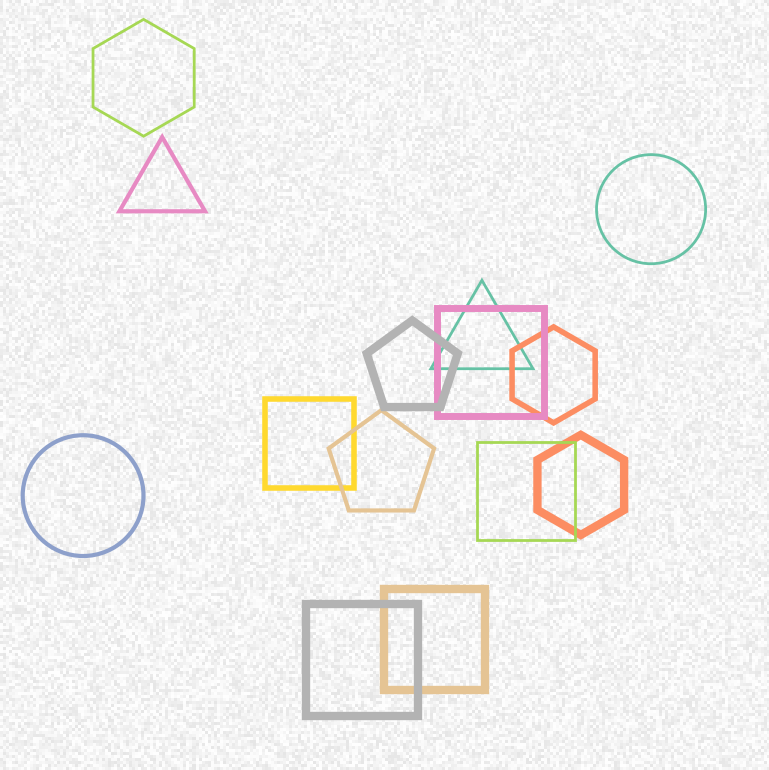[{"shape": "triangle", "thickness": 1, "radius": 0.38, "center": [0.626, 0.559]}, {"shape": "circle", "thickness": 1, "radius": 0.35, "center": [0.846, 0.728]}, {"shape": "hexagon", "thickness": 3, "radius": 0.32, "center": [0.754, 0.37]}, {"shape": "hexagon", "thickness": 2, "radius": 0.31, "center": [0.719, 0.513]}, {"shape": "circle", "thickness": 1.5, "radius": 0.39, "center": [0.108, 0.356]}, {"shape": "square", "thickness": 2.5, "radius": 0.35, "center": [0.637, 0.53]}, {"shape": "triangle", "thickness": 1.5, "radius": 0.32, "center": [0.211, 0.758]}, {"shape": "square", "thickness": 1, "radius": 0.32, "center": [0.683, 0.362]}, {"shape": "hexagon", "thickness": 1, "radius": 0.38, "center": [0.187, 0.899]}, {"shape": "square", "thickness": 2, "radius": 0.29, "center": [0.402, 0.424]}, {"shape": "pentagon", "thickness": 1.5, "radius": 0.36, "center": [0.495, 0.395]}, {"shape": "square", "thickness": 3, "radius": 0.33, "center": [0.565, 0.17]}, {"shape": "square", "thickness": 3, "radius": 0.36, "center": [0.47, 0.142]}, {"shape": "pentagon", "thickness": 3, "radius": 0.31, "center": [0.535, 0.522]}]